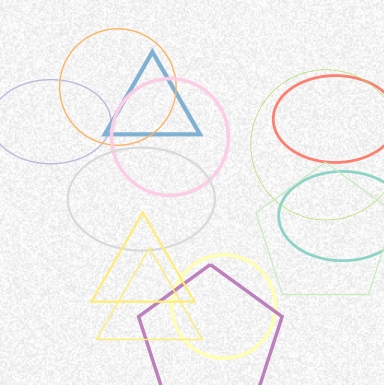[{"shape": "oval", "thickness": 2, "radius": 0.83, "center": [0.89, 0.439]}, {"shape": "circle", "thickness": 2.5, "radius": 0.67, "center": [0.581, 0.204]}, {"shape": "oval", "thickness": 1, "radius": 0.78, "center": [0.132, 0.684]}, {"shape": "oval", "thickness": 2, "radius": 0.81, "center": [0.871, 0.691]}, {"shape": "triangle", "thickness": 3, "radius": 0.71, "center": [0.396, 0.722]}, {"shape": "circle", "thickness": 1, "radius": 0.76, "center": [0.306, 0.774]}, {"shape": "circle", "thickness": 0.5, "radius": 0.98, "center": [0.846, 0.624]}, {"shape": "circle", "thickness": 2.5, "radius": 0.76, "center": [0.441, 0.644]}, {"shape": "oval", "thickness": 1.5, "radius": 0.95, "center": [0.367, 0.483]}, {"shape": "pentagon", "thickness": 2.5, "radius": 0.98, "center": [0.546, 0.117]}, {"shape": "pentagon", "thickness": 1, "radius": 0.95, "center": [0.845, 0.389]}, {"shape": "triangle", "thickness": 1.5, "radius": 0.77, "center": [0.371, 0.294]}, {"shape": "triangle", "thickness": 1, "radius": 0.79, "center": [0.388, 0.198]}]